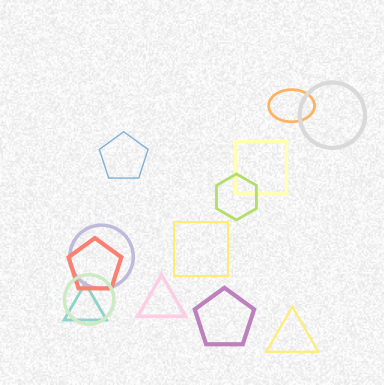[{"shape": "triangle", "thickness": 2, "radius": 0.32, "center": [0.222, 0.201]}, {"shape": "square", "thickness": 2.5, "radius": 0.34, "center": [0.676, 0.566]}, {"shape": "circle", "thickness": 2.5, "radius": 0.41, "center": [0.264, 0.333]}, {"shape": "pentagon", "thickness": 3, "radius": 0.36, "center": [0.247, 0.31]}, {"shape": "pentagon", "thickness": 1, "radius": 0.33, "center": [0.321, 0.591]}, {"shape": "oval", "thickness": 2, "radius": 0.3, "center": [0.757, 0.725]}, {"shape": "hexagon", "thickness": 2, "radius": 0.3, "center": [0.614, 0.488]}, {"shape": "triangle", "thickness": 2.5, "radius": 0.36, "center": [0.42, 0.214]}, {"shape": "circle", "thickness": 3, "radius": 0.42, "center": [0.863, 0.701]}, {"shape": "pentagon", "thickness": 3, "radius": 0.41, "center": [0.583, 0.171]}, {"shape": "circle", "thickness": 2.5, "radius": 0.32, "center": [0.231, 0.222]}, {"shape": "triangle", "thickness": 1.5, "radius": 0.39, "center": [0.759, 0.125]}, {"shape": "square", "thickness": 1.5, "radius": 0.35, "center": [0.521, 0.354]}]